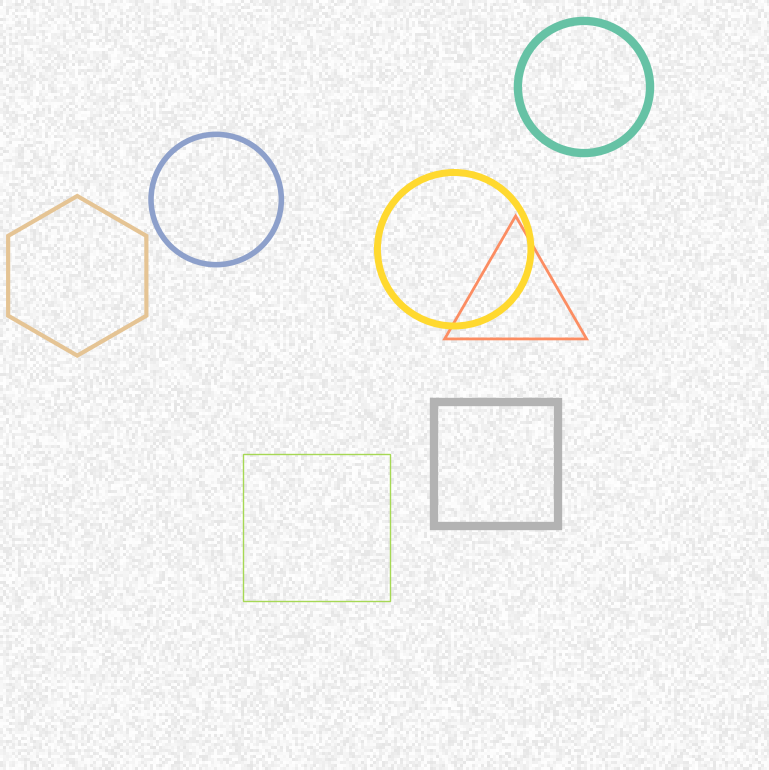[{"shape": "circle", "thickness": 3, "radius": 0.43, "center": [0.758, 0.887]}, {"shape": "triangle", "thickness": 1, "radius": 0.53, "center": [0.67, 0.613]}, {"shape": "circle", "thickness": 2, "radius": 0.42, "center": [0.281, 0.741]}, {"shape": "square", "thickness": 0.5, "radius": 0.48, "center": [0.411, 0.315]}, {"shape": "circle", "thickness": 2.5, "radius": 0.5, "center": [0.59, 0.676]}, {"shape": "hexagon", "thickness": 1.5, "radius": 0.52, "center": [0.1, 0.642]}, {"shape": "square", "thickness": 3, "radius": 0.4, "center": [0.644, 0.397]}]